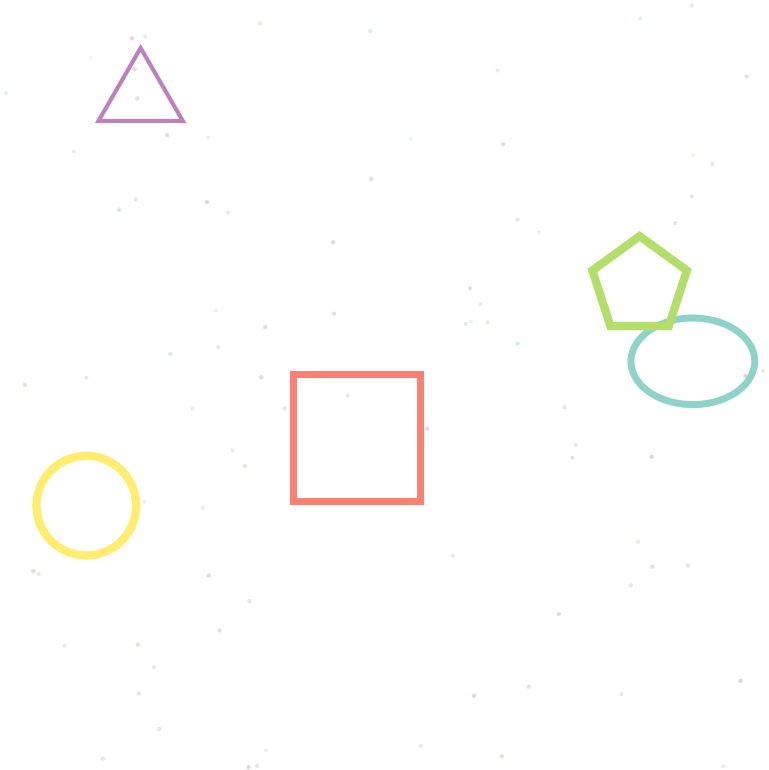[{"shape": "oval", "thickness": 2.5, "radius": 0.4, "center": [0.9, 0.531]}, {"shape": "square", "thickness": 2.5, "radius": 0.41, "center": [0.463, 0.432]}, {"shape": "pentagon", "thickness": 3, "radius": 0.32, "center": [0.831, 0.629]}, {"shape": "triangle", "thickness": 1.5, "radius": 0.32, "center": [0.183, 0.874]}, {"shape": "circle", "thickness": 3, "radius": 0.32, "center": [0.112, 0.343]}]